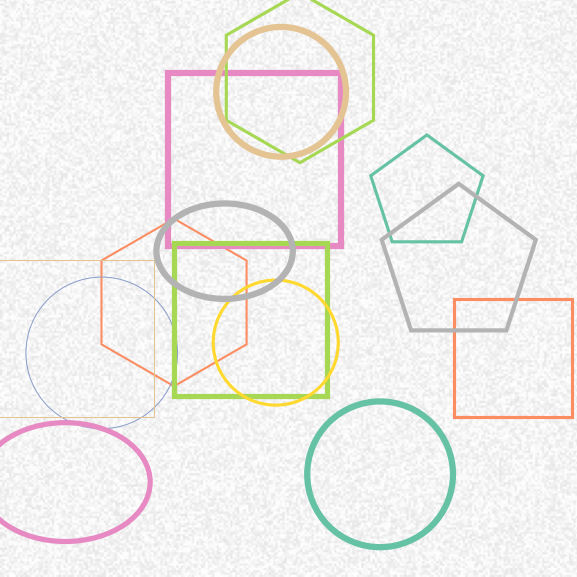[{"shape": "circle", "thickness": 3, "radius": 0.63, "center": [0.658, 0.178]}, {"shape": "pentagon", "thickness": 1.5, "radius": 0.51, "center": [0.739, 0.663]}, {"shape": "square", "thickness": 1.5, "radius": 0.51, "center": [0.889, 0.379]}, {"shape": "hexagon", "thickness": 1, "radius": 0.73, "center": [0.301, 0.475]}, {"shape": "circle", "thickness": 0.5, "radius": 0.66, "center": [0.176, 0.388]}, {"shape": "oval", "thickness": 2.5, "radius": 0.73, "center": [0.113, 0.164]}, {"shape": "square", "thickness": 3, "radius": 0.75, "center": [0.44, 0.723]}, {"shape": "hexagon", "thickness": 1.5, "radius": 0.74, "center": [0.519, 0.865]}, {"shape": "square", "thickness": 2.5, "radius": 0.66, "center": [0.433, 0.446]}, {"shape": "circle", "thickness": 1.5, "radius": 0.54, "center": [0.477, 0.406]}, {"shape": "square", "thickness": 0.5, "radius": 0.68, "center": [0.131, 0.413]}, {"shape": "circle", "thickness": 3, "radius": 0.56, "center": [0.487, 0.84]}, {"shape": "pentagon", "thickness": 2, "radius": 0.7, "center": [0.794, 0.541]}, {"shape": "oval", "thickness": 3, "radius": 0.59, "center": [0.389, 0.564]}]